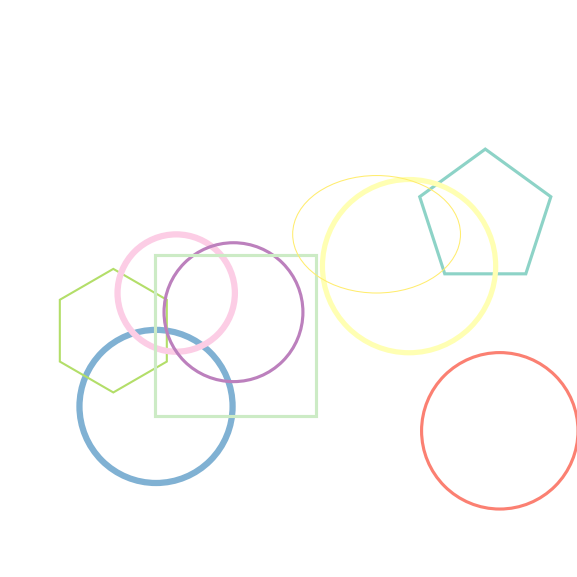[{"shape": "pentagon", "thickness": 1.5, "radius": 0.6, "center": [0.84, 0.622]}, {"shape": "circle", "thickness": 2.5, "radius": 0.75, "center": [0.708, 0.538]}, {"shape": "circle", "thickness": 1.5, "radius": 0.68, "center": [0.865, 0.253]}, {"shape": "circle", "thickness": 3, "radius": 0.66, "center": [0.27, 0.295]}, {"shape": "hexagon", "thickness": 1, "radius": 0.53, "center": [0.196, 0.427]}, {"shape": "circle", "thickness": 3, "radius": 0.51, "center": [0.305, 0.492]}, {"shape": "circle", "thickness": 1.5, "radius": 0.6, "center": [0.404, 0.459]}, {"shape": "square", "thickness": 1.5, "radius": 0.7, "center": [0.408, 0.418]}, {"shape": "oval", "thickness": 0.5, "radius": 0.73, "center": [0.652, 0.593]}]